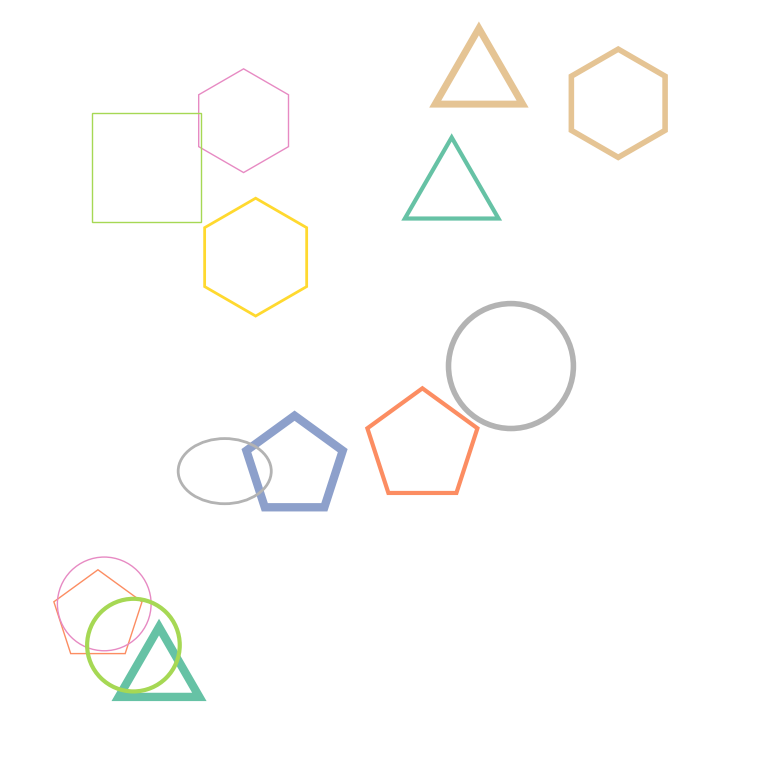[{"shape": "triangle", "thickness": 1.5, "radius": 0.35, "center": [0.587, 0.751]}, {"shape": "triangle", "thickness": 3, "radius": 0.3, "center": [0.207, 0.125]}, {"shape": "pentagon", "thickness": 1.5, "radius": 0.38, "center": [0.549, 0.421]}, {"shape": "pentagon", "thickness": 0.5, "radius": 0.3, "center": [0.127, 0.2]}, {"shape": "pentagon", "thickness": 3, "radius": 0.33, "center": [0.383, 0.394]}, {"shape": "hexagon", "thickness": 0.5, "radius": 0.34, "center": [0.316, 0.843]}, {"shape": "circle", "thickness": 0.5, "radius": 0.3, "center": [0.135, 0.216]}, {"shape": "square", "thickness": 0.5, "radius": 0.36, "center": [0.19, 0.782]}, {"shape": "circle", "thickness": 1.5, "radius": 0.3, "center": [0.173, 0.162]}, {"shape": "hexagon", "thickness": 1, "radius": 0.38, "center": [0.332, 0.666]}, {"shape": "hexagon", "thickness": 2, "radius": 0.35, "center": [0.803, 0.866]}, {"shape": "triangle", "thickness": 2.5, "radius": 0.33, "center": [0.622, 0.898]}, {"shape": "circle", "thickness": 2, "radius": 0.41, "center": [0.664, 0.525]}, {"shape": "oval", "thickness": 1, "radius": 0.3, "center": [0.292, 0.388]}]